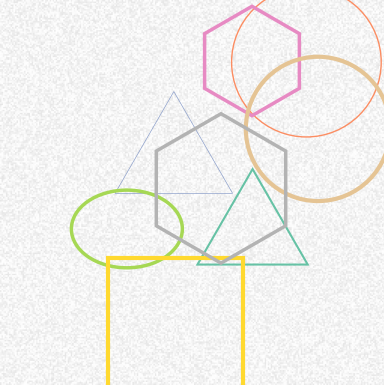[{"shape": "triangle", "thickness": 1.5, "radius": 0.83, "center": [0.656, 0.396]}, {"shape": "circle", "thickness": 1, "radius": 0.97, "center": [0.796, 0.839]}, {"shape": "triangle", "thickness": 0.5, "radius": 0.88, "center": [0.452, 0.586]}, {"shape": "hexagon", "thickness": 2.5, "radius": 0.71, "center": [0.655, 0.842]}, {"shape": "oval", "thickness": 2.5, "radius": 0.72, "center": [0.33, 0.405]}, {"shape": "square", "thickness": 3, "radius": 0.88, "center": [0.455, 0.155]}, {"shape": "circle", "thickness": 3, "radius": 0.94, "center": [0.826, 0.665]}, {"shape": "hexagon", "thickness": 2.5, "radius": 0.97, "center": [0.574, 0.511]}]